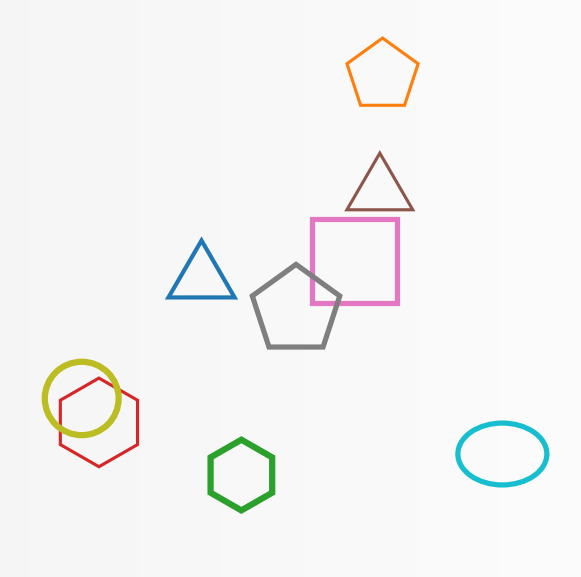[{"shape": "triangle", "thickness": 2, "radius": 0.33, "center": [0.347, 0.517]}, {"shape": "pentagon", "thickness": 1.5, "radius": 0.32, "center": [0.658, 0.869]}, {"shape": "hexagon", "thickness": 3, "radius": 0.31, "center": [0.415, 0.177]}, {"shape": "hexagon", "thickness": 1.5, "radius": 0.38, "center": [0.17, 0.268]}, {"shape": "triangle", "thickness": 1.5, "radius": 0.33, "center": [0.653, 0.669]}, {"shape": "square", "thickness": 2.5, "radius": 0.37, "center": [0.609, 0.547]}, {"shape": "pentagon", "thickness": 2.5, "radius": 0.4, "center": [0.509, 0.462]}, {"shape": "circle", "thickness": 3, "radius": 0.32, "center": [0.141, 0.309]}, {"shape": "oval", "thickness": 2.5, "radius": 0.38, "center": [0.864, 0.213]}]